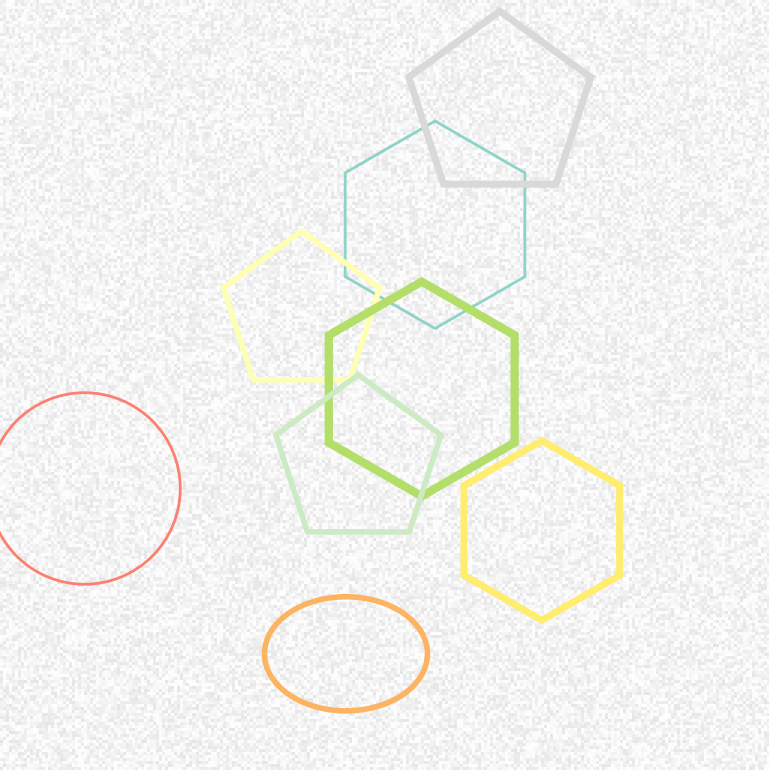[{"shape": "hexagon", "thickness": 1, "radius": 0.67, "center": [0.565, 0.708]}, {"shape": "pentagon", "thickness": 2, "radius": 0.53, "center": [0.392, 0.593]}, {"shape": "circle", "thickness": 1, "radius": 0.62, "center": [0.11, 0.366]}, {"shape": "oval", "thickness": 2, "radius": 0.53, "center": [0.449, 0.151]}, {"shape": "hexagon", "thickness": 3, "radius": 0.7, "center": [0.548, 0.495]}, {"shape": "pentagon", "thickness": 2.5, "radius": 0.62, "center": [0.649, 0.861]}, {"shape": "pentagon", "thickness": 2, "radius": 0.56, "center": [0.465, 0.4]}, {"shape": "hexagon", "thickness": 2.5, "radius": 0.58, "center": [0.704, 0.311]}]